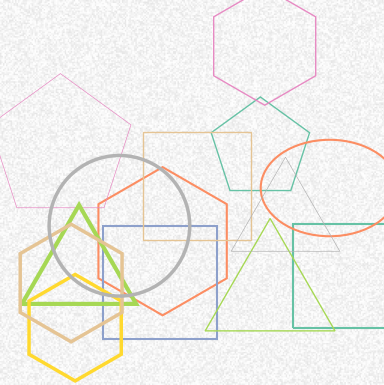[{"shape": "square", "thickness": 1.5, "radius": 0.68, "center": [0.897, 0.283]}, {"shape": "pentagon", "thickness": 1, "radius": 0.67, "center": [0.676, 0.614]}, {"shape": "hexagon", "thickness": 1.5, "radius": 0.96, "center": [0.422, 0.373]}, {"shape": "oval", "thickness": 1.5, "radius": 0.89, "center": [0.856, 0.512]}, {"shape": "square", "thickness": 1.5, "radius": 0.74, "center": [0.416, 0.266]}, {"shape": "hexagon", "thickness": 1, "radius": 0.76, "center": [0.688, 0.88]}, {"shape": "pentagon", "thickness": 0.5, "radius": 0.96, "center": [0.157, 0.616]}, {"shape": "triangle", "thickness": 1, "radius": 0.97, "center": [0.702, 0.238]}, {"shape": "triangle", "thickness": 3, "radius": 0.86, "center": [0.205, 0.296]}, {"shape": "hexagon", "thickness": 2.5, "radius": 0.69, "center": [0.195, 0.149]}, {"shape": "hexagon", "thickness": 2.5, "radius": 0.76, "center": [0.185, 0.265]}, {"shape": "square", "thickness": 1, "radius": 0.7, "center": [0.512, 0.518]}, {"shape": "circle", "thickness": 2.5, "radius": 0.91, "center": [0.31, 0.414]}, {"shape": "triangle", "thickness": 0.5, "radius": 0.81, "center": [0.741, 0.429]}]